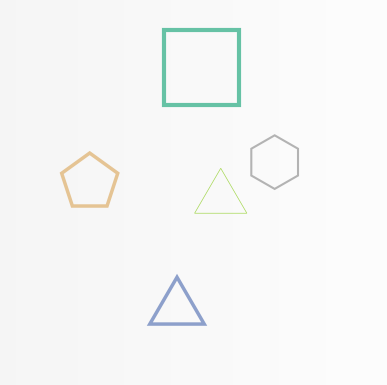[{"shape": "square", "thickness": 3, "radius": 0.49, "center": [0.52, 0.824]}, {"shape": "triangle", "thickness": 2.5, "radius": 0.41, "center": [0.457, 0.199]}, {"shape": "triangle", "thickness": 0.5, "radius": 0.39, "center": [0.57, 0.485]}, {"shape": "pentagon", "thickness": 2.5, "radius": 0.38, "center": [0.231, 0.526]}, {"shape": "hexagon", "thickness": 1.5, "radius": 0.35, "center": [0.709, 0.579]}]